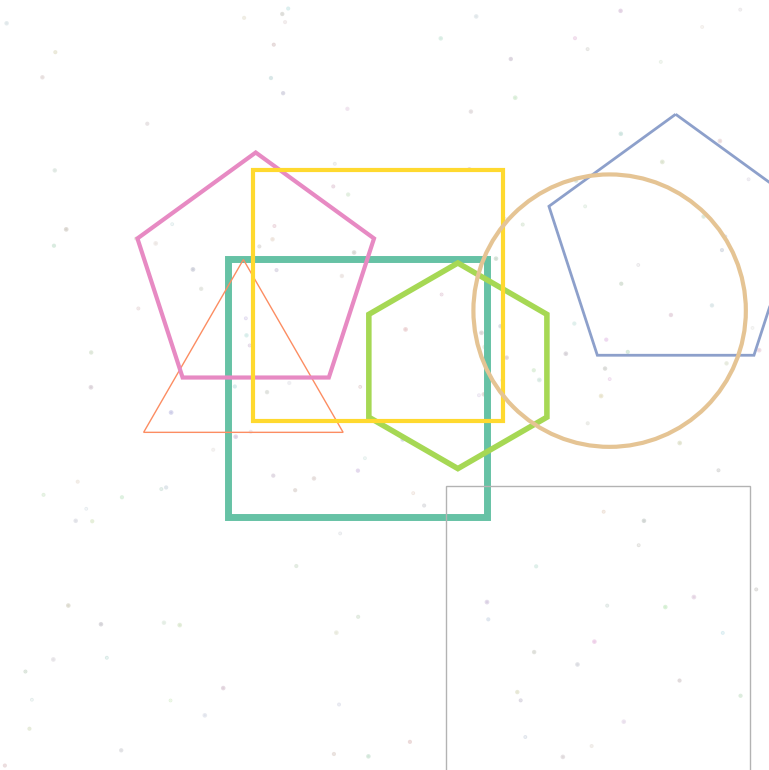[{"shape": "square", "thickness": 2.5, "radius": 0.84, "center": [0.464, 0.496]}, {"shape": "triangle", "thickness": 0.5, "radius": 0.75, "center": [0.316, 0.513]}, {"shape": "pentagon", "thickness": 1, "radius": 0.87, "center": [0.877, 0.679]}, {"shape": "pentagon", "thickness": 1.5, "radius": 0.81, "center": [0.332, 0.64]}, {"shape": "hexagon", "thickness": 2, "radius": 0.67, "center": [0.595, 0.525]}, {"shape": "square", "thickness": 1.5, "radius": 0.81, "center": [0.491, 0.616]}, {"shape": "circle", "thickness": 1.5, "radius": 0.88, "center": [0.792, 0.597]}, {"shape": "square", "thickness": 0.5, "radius": 0.99, "center": [0.777, 0.171]}]